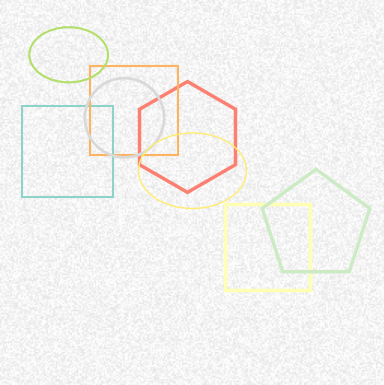[{"shape": "square", "thickness": 1.5, "radius": 0.59, "center": [0.176, 0.607]}, {"shape": "square", "thickness": 2.5, "radius": 0.56, "center": [0.695, 0.359]}, {"shape": "hexagon", "thickness": 2.5, "radius": 0.72, "center": [0.487, 0.644]}, {"shape": "square", "thickness": 1.5, "radius": 0.58, "center": [0.348, 0.714]}, {"shape": "oval", "thickness": 1.5, "radius": 0.51, "center": [0.178, 0.858]}, {"shape": "circle", "thickness": 2, "radius": 0.51, "center": [0.323, 0.694]}, {"shape": "pentagon", "thickness": 2.5, "radius": 0.74, "center": [0.821, 0.413]}, {"shape": "oval", "thickness": 1, "radius": 0.7, "center": [0.5, 0.557]}]